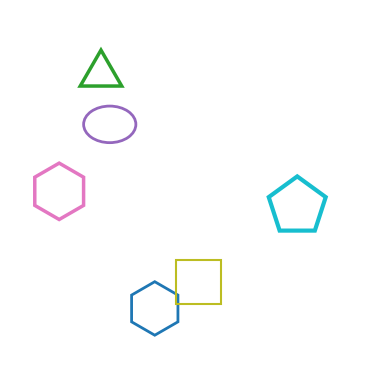[{"shape": "hexagon", "thickness": 2, "radius": 0.35, "center": [0.402, 0.199]}, {"shape": "triangle", "thickness": 2.5, "radius": 0.31, "center": [0.262, 0.808]}, {"shape": "oval", "thickness": 2, "radius": 0.34, "center": [0.285, 0.677]}, {"shape": "hexagon", "thickness": 2.5, "radius": 0.37, "center": [0.154, 0.503]}, {"shape": "square", "thickness": 1.5, "radius": 0.29, "center": [0.515, 0.268]}, {"shape": "pentagon", "thickness": 3, "radius": 0.39, "center": [0.772, 0.464]}]